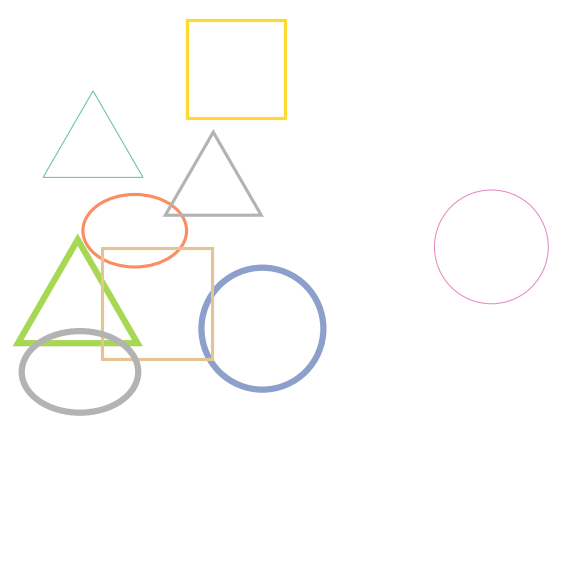[{"shape": "triangle", "thickness": 0.5, "radius": 0.5, "center": [0.161, 0.742]}, {"shape": "oval", "thickness": 1.5, "radius": 0.45, "center": [0.233, 0.6]}, {"shape": "circle", "thickness": 3, "radius": 0.53, "center": [0.454, 0.43]}, {"shape": "circle", "thickness": 0.5, "radius": 0.49, "center": [0.851, 0.572]}, {"shape": "triangle", "thickness": 3, "radius": 0.6, "center": [0.135, 0.465]}, {"shape": "square", "thickness": 1.5, "radius": 0.43, "center": [0.409, 0.88]}, {"shape": "square", "thickness": 1.5, "radius": 0.48, "center": [0.272, 0.474]}, {"shape": "oval", "thickness": 3, "radius": 0.5, "center": [0.138, 0.355]}, {"shape": "triangle", "thickness": 1.5, "radius": 0.48, "center": [0.369, 0.674]}]